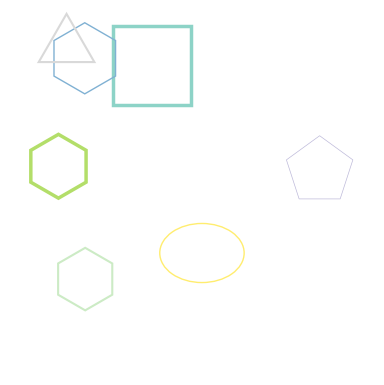[{"shape": "square", "thickness": 2.5, "radius": 0.51, "center": [0.395, 0.829]}, {"shape": "pentagon", "thickness": 0.5, "radius": 0.45, "center": [0.83, 0.557]}, {"shape": "hexagon", "thickness": 1, "radius": 0.46, "center": [0.22, 0.849]}, {"shape": "hexagon", "thickness": 2.5, "radius": 0.41, "center": [0.152, 0.568]}, {"shape": "triangle", "thickness": 1.5, "radius": 0.42, "center": [0.173, 0.881]}, {"shape": "hexagon", "thickness": 1.5, "radius": 0.41, "center": [0.221, 0.275]}, {"shape": "oval", "thickness": 1, "radius": 0.55, "center": [0.525, 0.343]}]